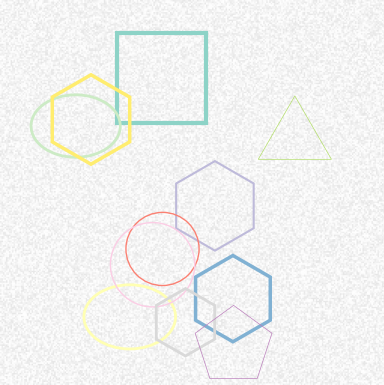[{"shape": "square", "thickness": 3, "radius": 0.58, "center": [0.419, 0.798]}, {"shape": "oval", "thickness": 2, "radius": 0.6, "center": [0.337, 0.177]}, {"shape": "hexagon", "thickness": 1.5, "radius": 0.58, "center": [0.558, 0.465]}, {"shape": "circle", "thickness": 1, "radius": 0.47, "center": [0.422, 0.353]}, {"shape": "hexagon", "thickness": 2.5, "radius": 0.56, "center": [0.605, 0.224]}, {"shape": "triangle", "thickness": 0.5, "radius": 0.55, "center": [0.766, 0.641]}, {"shape": "circle", "thickness": 1, "radius": 0.55, "center": [0.396, 0.312]}, {"shape": "hexagon", "thickness": 2, "radius": 0.44, "center": [0.482, 0.163]}, {"shape": "pentagon", "thickness": 0.5, "radius": 0.52, "center": [0.607, 0.102]}, {"shape": "oval", "thickness": 2, "radius": 0.58, "center": [0.197, 0.673]}, {"shape": "hexagon", "thickness": 2.5, "radius": 0.58, "center": [0.236, 0.69]}]